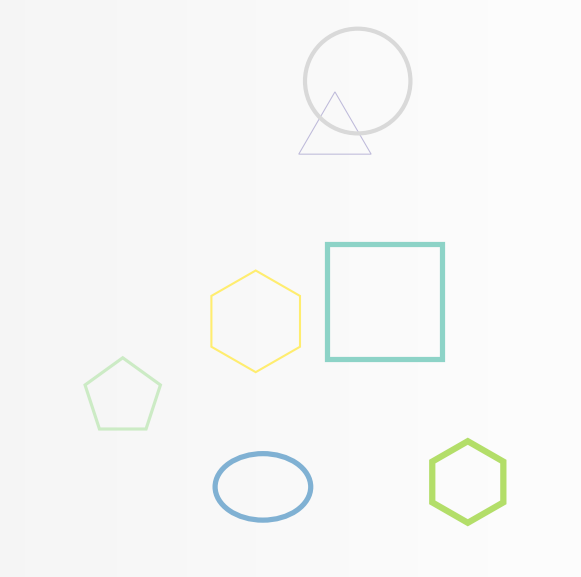[{"shape": "square", "thickness": 2.5, "radius": 0.5, "center": [0.662, 0.478]}, {"shape": "triangle", "thickness": 0.5, "radius": 0.36, "center": [0.576, 0.768]}, {"shape": "oval", "thickness": 2.5, "radius": 0.41, "center": [0.452, 0.156]}, {"shape": "hexagon", "thickness": 3, "radius": 0.35, "center": [0.805, 0.165]}, {"shape": "circle", "thickness": 2, "radius": 0.45, "center": [0.615, 0.859]}, {"shape": "pentagon", "thickness": 1.5, "radius": 0.34, "center": [0.211, 0.311]}, {"shape": "hexagon", "thickness": 1, "radius": 0.44, "center": [0.44, 0.443]}]